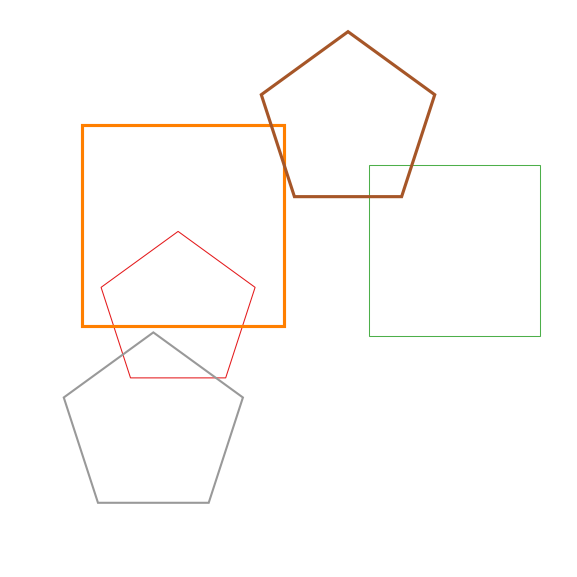[{"shape": "pentagon", "thickness": 0.5, "radius": 0.7, "center": [0.308, 0.458]}, {"shape": "square", "thickness": 0.5, "radius": 0.74, "center": [0.787, 0.565]}, {"shape": "square", "thickness": 1.5, "radius": 0.87, "center": [0.317, 0.608]}, {"shape": "pentagon", "thickness": 1.5, "radius": 0.79, "center": [0.603, 0.786]}, {"shape": "pentagon", "thickness": 1, "radius": 0.82, "center": [0.266, 0.26]}]